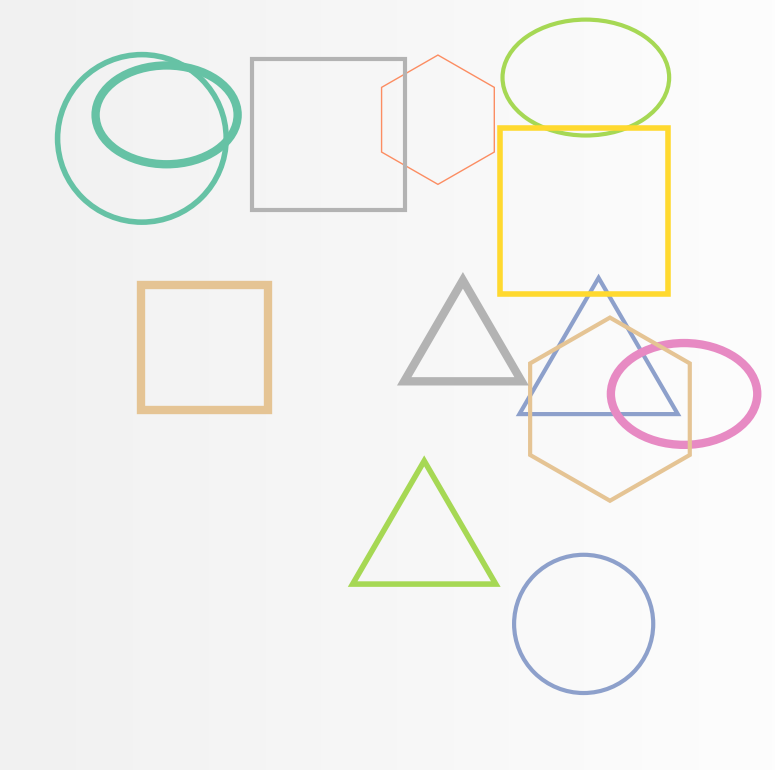[{"shape": "oval", "thickness": 3, "radius": 0.46, "center": [0.215, 0.851]}, {"shape": "circle", "thickness": 2, "radius": 0.54, "center": [0.183, 0.82]}, {"shape": "hexagon", "thickness": 0.5, "radius": 0.42, "center": [0.565, 0.845]}, {"shape": "circle", "thickness": 1.5, "radius": 0.45, "center": [0.753, 0.19]}, {"shape": "triangle", "thickness": 1.5, "radius": 0.59, "center": [0.772, 0.521]}, {"shape": "oval", "thickness": 3, "radius": 0.47, "center": [0.883, 0.488]}, {"shape": "oval", "thickness": 1.5, "radius": 0.54, "center": [0.756, 0.899]}, {"shape": "triangle", "thickness": 2, "radius": 0.53, "center": [0.547, 0.295]}, {"shape": "square", "thickness": 2, "radius": 0.54, "center": [0.753, 0.726]}, {"shape": "hexagon", "thickness": 1.5, "radius": 0.59, "center": [0.787, 0.469]}, {"shape": "square", "thickness": 3, "radius": 0.41, "center": [0.264, 0.549]}, {"shape": "triangle", "thickness": 3, "radius": 0.44, "center": [0.597, 0.548]}, {"shape": "square", "thickness": 1.5, "radius": 0.49, "center": [0.424, 0.825]}]